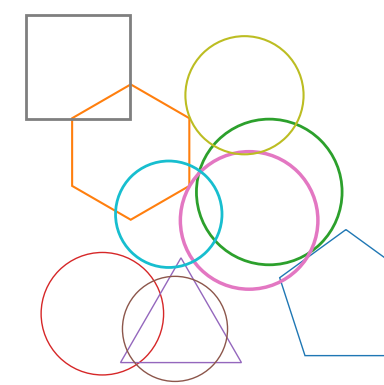[{"shape": "pentagon", "thickness": 1, "radius": 0.9, "center": [0.899, 0.223]}, {"shape": "hexagon", "thickness": 1.5, "radius": 0.88, "center": [0.34, 0.605]}, {"shape": "circle", "thickness": 2, "radius": 0.95, "center": [0.699, 0.501]}, {"shape": "circle", "thickness": 1, "radius": 0.8, "center": [0.266, 0.185]}, {"shape": "triangle", "thickness": 1, "radius": 0.91, "center": [0.47, 0.149]}, {"shape": "circle", "thickness": 1, "radius": 0.68, "center": [0.455, 0.146]}, {"shape": "circle", "thickness": 2.5, "radius": 0.89, "center": [0.647, 0.427]}, {"shape": "square", "thickness": 2, "radius": 0.68, "center": [0.202, 0.826]}, {"shape": "circle", "thickness": 1.5, "radius": 0.77, "center": [0.635, 0.753]}, {"shape": "circle", "thickness": 2, "radius": 0.69, "center": [0.438, 0.444]}]